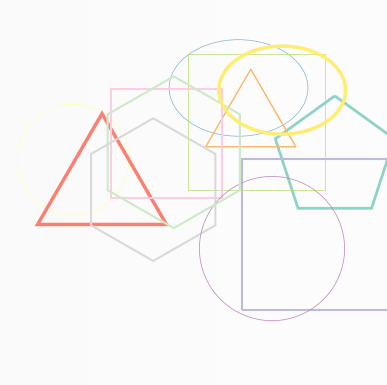[{"shape": "pentagon", "thickness": 2, "radius": 0.81, "center": [0.864, 0.59]}, {"shape": "circle", "thickness": 0.5, "radius": 0.72, "center": [0.189, 0.585]}, {"shape": "square", "thickness": 1.5, "radius": 0.98, "center": [0.82, 0.391]}, {"shape": "triangle", "thickness": 2.5, "radius": 0.96, "center": [0.263, 0.513]}, {"shape": "oval", "thickness": 0.5, "radius": 0.9, "center": [0.616, 0.772]}, {"shape": "triangle", "thickness": 1, "radius": 0.67, "center": [0.647, 0.686]}, {"shape": "square", "thickness": 0.5, "radius": 0.88, "center": [0.662, 0.683]}, {"shape": "square", "thickness": 1.5, "radius": 0.71, "center": [0.43, 0.627]}, {"shape": "hexagon", "thickness": 1.5, "radius": 0.93, "center": [0.395, 0.507]}, {"shape": "circle", "thickness": 0.5, "radius": 0.94, "center": [0.702, 0.354]}, {"shape": "hexagon", "thickness": 1.5, "radius": 0.99, "center": [0.449, 0.605]}, {"shape": "oval", "thickness": 2.5, "radius": 0.82, "center": [0.728, 0.766]}]